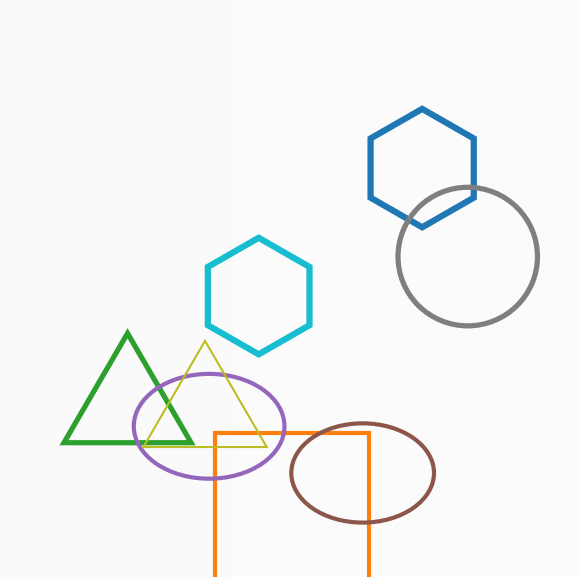[{"shape": "hexagon", "thickness": 3, "radius": 0.51, "center": [0.726, 0.708]}, {"shape": "square", "thickness": 2, "radius": 0.66, "center": [0.503, 0.118]}, {"shape": "triangle", "thickness": 2.5, "radius": 0.63, "center": [0.219, 0.296]}, {"shape": "oval", "thickness": 2, "radius": 0.65, "center": [0.36, 0.261]}, {"shape": "oval", "thickness": 2, "radius": 0.61, "center": [0.624, 0.18]}, {"shape": "circle", "thickness": 2.5, "radius": 0.6, "center": [0.805, 0.555]}, {"shape": "triangle", "thickness": 1, "radius": 0.61, "center": [0.353, 0.286]}, {"shape": "hexagon", "thickness": 3, "radius": 0.5, "center": [0.445, 0.486]}]